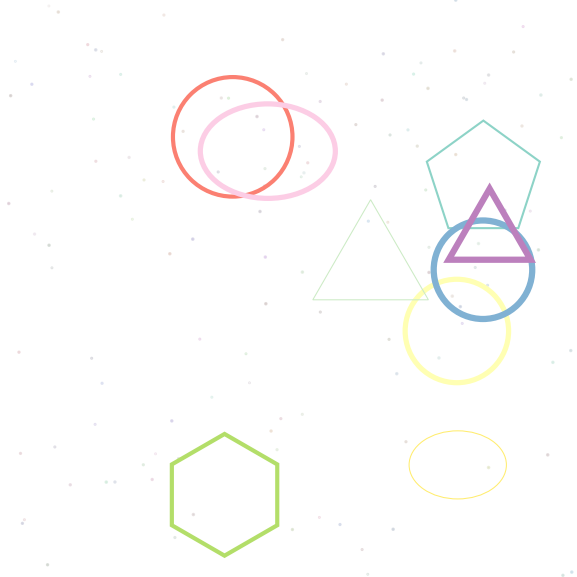[{"shape": "pentagon", "thickness": 1, "radius": 0.51, "center": [0.837, 0.687]}, {"shape": "circle", "thickness": 2.5, "radius": 0.45, "center": [0.791, 0.426]}, {"shape": "circle", "thickness": 2, "radius": 0.52, "center": [0.403, 0.762]}, {"shape": "circle", "thickness": 3, "radius": 0.43, "center": [0.836, 0.532]}, {"shape": "hexagon", "thickness": 2, "radius": 0.53, "center": [0.389, 0.142]}, {"shape": "oval", "thickness": 2.5, "radius": 0.58, "center": [0.464, 0.737]}, {"shape": "triangle", "thickness": 3, "radius": 0.41, "center": [0.848, 0.59]}, {"shape": "triangle", "thickness": 0.5, "radius": 0.58, "center": [0.642, 0.538]}, {"shape": "oval", "thickness": 0.5, "radius": 0.42, "center": [0.793, 0.194]}]